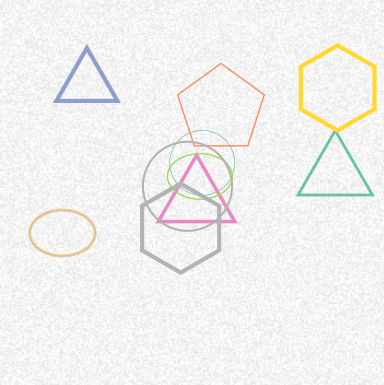[{"shape": "circle", "thickness": 0.5, "radius": 0.42, "center": [0.525, 0.577]}, {"shape": "triangle", "thickness": 2, "radius": 0.56, "center": [0.871, 0.549]}, {"shape": "pentagon", "thickness": 1, "radius": 0.59, "center": [0.574, 0.717]}, {"shape": "triangle", "thickness": 3, "radius": 0.46, "center": [0.226, 0.784]}, {"shape": "triangle", "thickness": 2.5, "radius": 0.57, "center": [0.511, 0.482]}, {"shape": "oval", "thickness": 1, "radius": 0.42, "center": [0.519, 0.542]}, {"shape": "hexagon", "thickness": 3, "radius": 0.55, "center": [0.877, 0.772]}, {"shape": "oval", "thickness": 2, "radius": 0.42, "center": [0.162, 0.395]}, {"shape": "circle", "thickness": 1.5, "radius": 0.58, "center": [0.487, 0.516]}, {"shape": "hexagon", "thickness": 3, "radius": 0.58, "center": [0.469, 0.408]}]